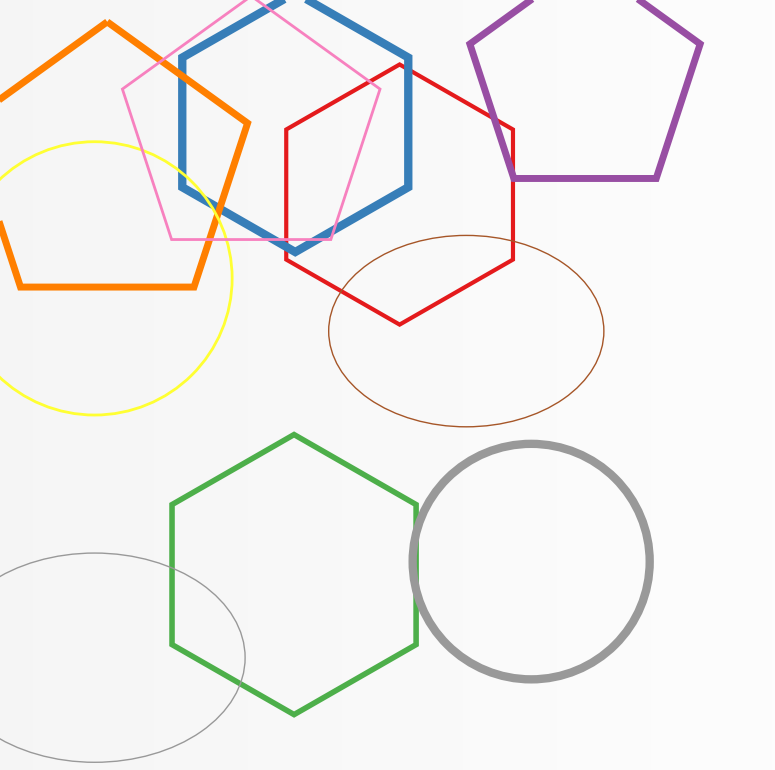[{"shape": "hexagon", "thickness": 1.5, "radius": 0.84, "center": [0.516, 0.747]}, {"shape": "hexagon", "thickness": 3, "radius": 0.84, "center": [0.381, 0.841]}, {"shape": "hexagon", "thickness": 2, "radius": 0.91, "center": [0.379, 0.254]}, {"shape": "pentagon", "thickness": 2.5, "radius": 0.78, "center": [0.755, 0.895]}, {"shape": "pentagon", "thickness": 2.5, "radius": 0.95, "center": [0.138, 0.781]}, {"shape": "circle", "thickness": 1, "radius": 0.89, "center": [0.122, 0.638]}, {"shape": "oval", "thickness": 0.5, "radius": 0.89, "center": [0.602, 0.57]}, {"shape": "pentagon", "thickness": 1, "radius": 0.87, "center": [0.324, 0.83]}, {"shape": "circle", "thickness": 3, "radius": 0.76, "center": [0.685, 0.271]}, {"shape": "oval", "thickness": 0.5, "radius": 0.97, "center": [0.122, 0.146]}]